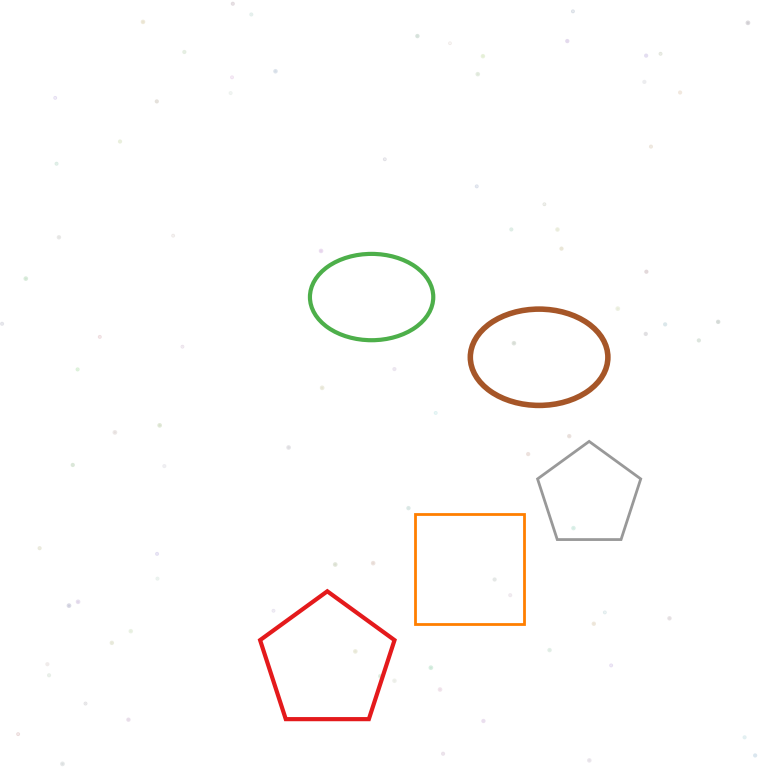[{"shape": "pentagon", "thickness": 1.5, "radius": 0.46, "center": [0.425, 0.14]}, {"shape": "oval", "thickness": 1.5, "radius": 0.4, "center": [0.483, 0.614]}, {"shape": "square", "thickness": 1, "radius": 0.35, "center": [0.61, 0.261]}, {"shape": "oval", "thickness": 2, "radius": 0.45, "center": [0.7, 0.536]}, {"shape": "pentagon", "thickness": 1, "radius": 0.35, "center": [0.765, 0.356]}]